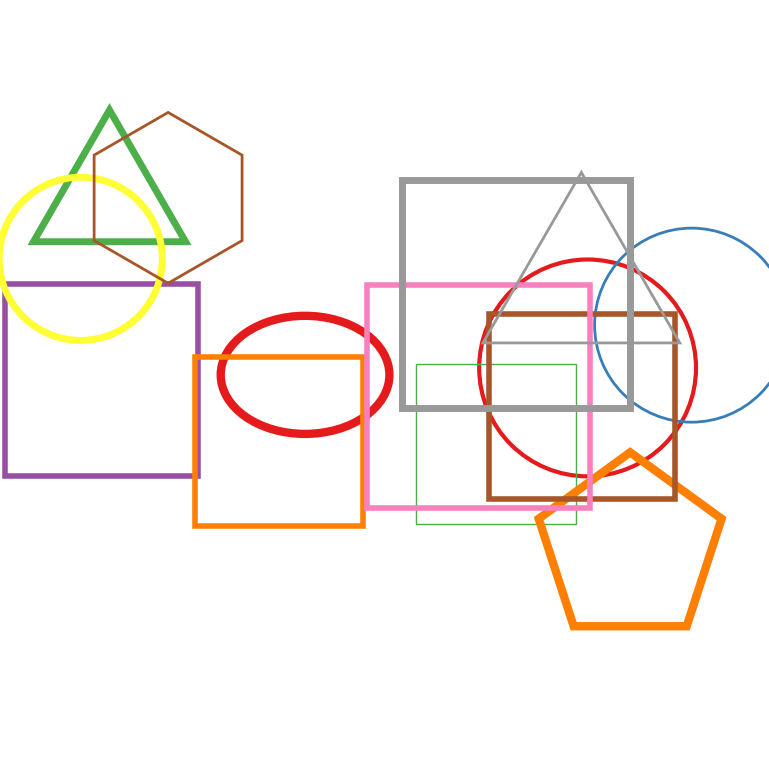[{"shape": "circle", "thickness": 1.5, "radius": 0.7, "center": [0.763, 0.522]}, {"shape": "oval", "thickness": 3, "radius": 0.55, "center": [0.396, 0.513]}, {"shape": "circle", "thickness": 1, "radius": 0.63, "center": [0.898, 0.578]}, {"shape": "square", "thickness": 0.5, "radius": 0.52, "center": [0.644, 0.423]}, {"shape": "triangle", "thickness": 2.5, "radius": 0.57, "center": [0.142, 0.743]}, {"shape": "square", "thickness": 2, "radius": 0.63, "center": [0.132, 0.507]}, {"shape": "square", "thickness": 2, "radius": 0.55, "center": [0.362, 0.427]}, {"shape": "pentagon", "thickness": 3, "radius": 0.62, "center": [0.818, 0.288]}, {"shape": "circle", "thickness": 2.5, "radius": 0.53, "center": [0.105, 0.664]}, {"shape": "hexagon", "thickness": 1, "radius": 0.55, "center": [0.218, 0.743]}, {"shape": "square", "thickness": 2, "radius": 0.6, "center": [0.756, 0.472]}, {"shape": "square", "thickness": 2, "radius": 0.72, "center": [0.621, 0.485]}, {"shape": "triangle", "thickness": 1, "radius": 0.74, "center": [0.755, 0.628]}, {"shape": "square", "thickness": 2.5, "radius": 0.74, "center": [0.67, 0.618]}]